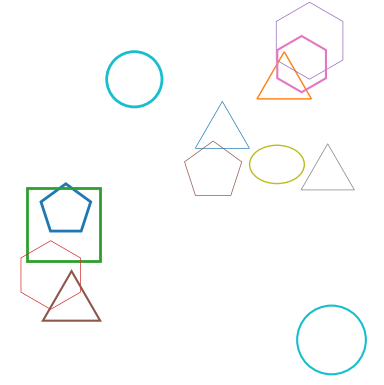[{"shape": "pentagon", "thickness": 2, "radius": 0.34, "center": [0.171, 0.455]}, {"shape": "triangle", "thickness": 0.5, "radius": 0.41, "center": [0.577, 0.655]}, {"shape": "triangle", "thickness": 1, "radius": 0.41, "center": [0.738, 0.784]}, {"shape": "square", "thickness": 2, "radius": 0.47, "center": [0.164, 0.417]}, {"shape": "hexagon", "thickness": 0.5, "radius": 0.45, "center": [0.132, 0.286]}, {"shape": "hexagon", "thickness": 0.5, "radius": 0.5, "center": [0.804, 0.894]}, {"shape": "pentagon", "thickness": 0.5, "radius": 0.39, "center": [0.554, 0.555]}, {"shape": "triangle", "thickness": 1.5, "radius": 0.43, "center": [0.186, 0.21]}, {"shape": "hexagon", "thickness": 1.5, "radius": 0.36, "center": [0.783, 0.833]}, {"shape": "triangle", "thickness": 0.5, "radius": 0.4, "center": [0.851, 0.547]}, {"shape": "oval", "thickness": 1, "radius": 0.36, "center": [0.719, 0.573]}, {"shape": "circle", "thickness": 1.5, "radius": 0.45, "center": [0.861, 0.117]}, {"shape": "circle", "thickness": 2, "radius": 0.36, "center": [0.349, 0.794]}]